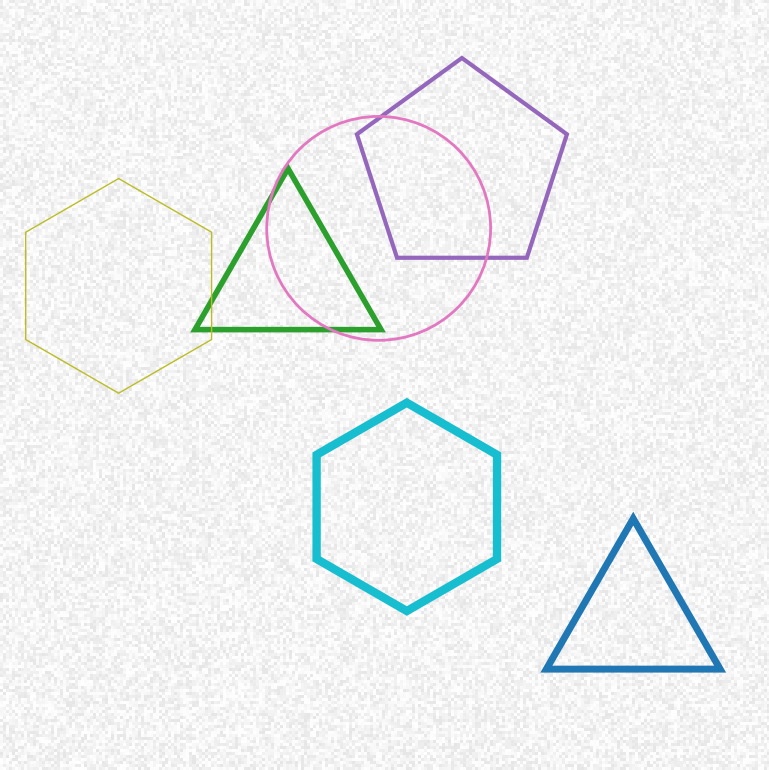[{"shape": "triangle", "thickness": 2.5, "radius": 0.65, "center": [0.822, 0.196]}, {"shape": "triangle", "thickness": 2, "radius": 0.7, "center": [0.374, 0.642]}, {"shape": "pentagon", "thickness": 1.5, "radius": 0.72, "center": [0.6, 0.781]}, {"shape": "circle", "thickness": 1, "radius": 0.73, "center": [0.492, 0.703]}, {"shape": "hexagon", "thickness": 0.5, "radius": 0.7, "center": [0.154, 0.629]}, {"shape": "hexagon", "thickness": 3, "radius": 0.68, "center": [0.528, 0.342]}]